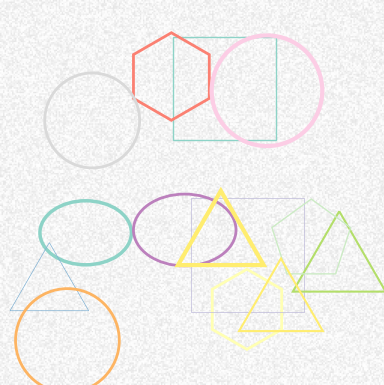[{"shape": "square", "thickness": 1, "radius": 0.67, "center": [0.584, 0.771]}, {"shape": "oval", "thickness": 2.5, "radius": 0.59, "center": [0.222, 0.395]}, {"shape": "hexagon", "thickness": 2, "radius": 0.52, "center": [0.641, 0.197]}, {"shape": "square", "thickness": 0.5, "radius": 0.74, "center": [0.643, 0.338]}, {"shape": "hexagon", "thickness": 2, "radius": 0.57, "center": [0.445, 0.801]}, {"shape": "triangle", "thickness": 0.5, "radius": 0.59, "center": [0.128, 0.252]}, {"shape": "circle", "thickness": 2, "radius": 0.67, "center": [0.175, 0.116]}, {"shape": "triangle", "thickness": 1.5, "radius": 0.7, "center": [0.881, 0.312]}, {"shape": "circle", "thickness": 3, "radius": 0.72, "center": [0.693, 0.764]}, {"shape": "circle", "thickness": 2, "radius": 0.62, "center": [0.239, 0.687]}, {"shape": "oval", "thickness": 2, "radius": 0.67, "center": [0.48, 0.403]}, {"shape": "pentagon", "thickness": 1, "radius": 0.54, "center": [0.808, 0.376]}, {"shape": "triangle", "thickness": 3, "radius": 0.64, "center": [0.574, 0.376]}, {"shape": "triangle", "thickness": 1.5, "radius": 0.63, "center": [0.73, 0.203]}]